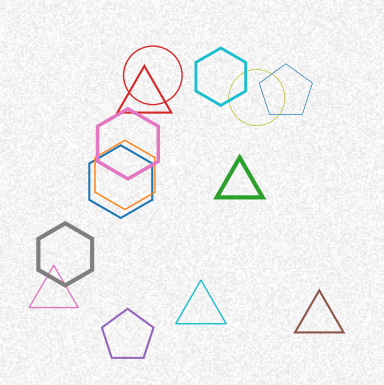[{"shape": "pentagon", "thickness": 0.5, "radius": 0.36, "center": [0.743, 0.762]}, {"shape": "hexagon", "thickness": 1.5, "radius": 0.47, "center": [0.314, 0.528]}, {"shape": "hexagon", "thickness": 1, "radius": 0.45, "center": [0.325, 0.546]}, {"shape": "triangle", "thickness": 3, "radius": 0.34, "center": [0.623, 0.522]}, {"shape": "triangle", "thickness": 1.5, "radius": 0.4, "center": [0.375, 0.748]}, {"shape": "circle", "thickness": 1, "radius": 0.38, "center": [0.397, 0.804]}, {"shape": "pentagon", "thickness": 1.5, "radius": 0.35, "center": [0.332, 0.127]}, {"shape": "triangle", "thickness": 1.5, "radius": 0.36, "center": [0.829, 0.173]}, {"shape": "hexagon", "thickness": 2.5, "radius": 0.46, "center": [0.332, 0.626]}, {"shape": "triangle", "thickness": 1, "radius": 0.37, "center": [0.139, 0.238]}, {"shape": "hexagon", "thickness": 3, "radius": 0.4, "center": [0.169, 0.339]}, {"shape": "circle", "thickness": 0.5, "radius": 0.36, "center": [0.667, 0.746]}, {"shape": "triangle", "thickness": 1, "radius": 0.38, "center": [0.522, 0.197]}, {"shape": "hexagon", "thickness": 2, "radius": 0.37, "center": [0.574, 0.801]}]